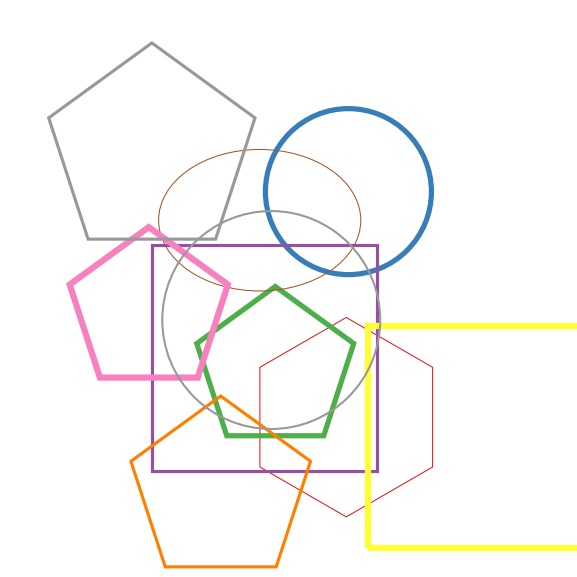[{"shape": "hexagon", "thickness": 0.5, "radius": 0.86, "center": [0.6, 0.277]}, {"shape": "circle", "thickness": 2.5, "radius": 0.72, "center": [0.603, 0.667]}, {"shape": "pentagon", "thickness": 2.5, "radius": 0.71, "center": [0.477, 0.36]}, {"shape": "square", "thickness": 1.5, "radius": 0.98, "center": [0.458, 0.38]}, {"shape": "pentagon", "thickness": 1.5, "radius": 0.82, "center": [0.382, 0.15]}, {"shape": "square", "thickness": 3, "radius": 0.96, "center": [0.83, 0.242]}, {"shape": "oval", "thickness": 0.5, "radius": 0.88, "center": [0.45, 0.618]}, {"shape": "pentagon", "thickness": 3, "radius": 0.72, "center": [0.258, 0.462]}, {"shape": "circle", "thickness": 1, "radius": 0.94, "center": [0.47, 0.445]}, {"shape": "pentagon", "thickness": 1.5, "radius": 0.94, "center": [0.263, 0.737]}]